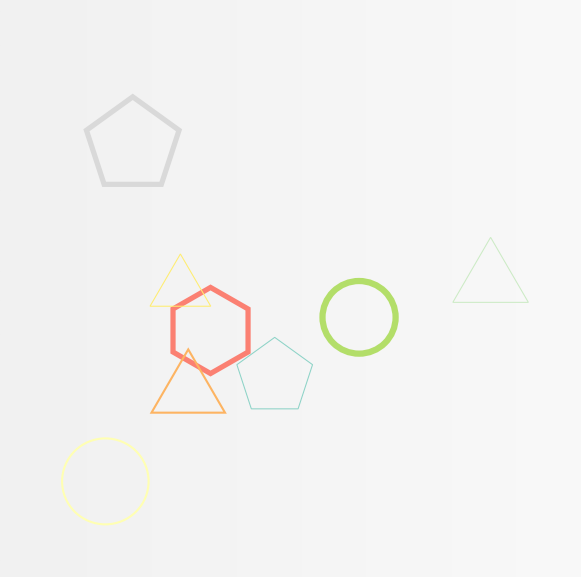[{"shape": "pentagon", "thickness": 0.5, "radius": 0.34, "center": [0.473, 0.347]}, {"shape": "circle", "thickness": 1, "radius": 0.37, "center": [0.181, 0.166]}, {"shape": "hexagon", "thickness": 2.5, "radius": 0.37, "center": [0.362, 0.427]}, {"shape": "triangle", "thickness": 1, "radius": 0.37, "center": [0.324, 0.321]}, {"shape": "circle", "thickness": 3, "radius": 0.31, "center": [0.618, 0.45]}, {"shape": "pentagon", "thickness": 2.5, "radius": 0.42, "center": [0.228, 0.748]}, {"shape": "triangle", "thickness": 0.5, "radius": 0.38, "center": [0.844, 0.513]}, {"shape": "triangle", "thickness": 0.5, "radius": 0.3, "center": [0.31, 0.499]}]